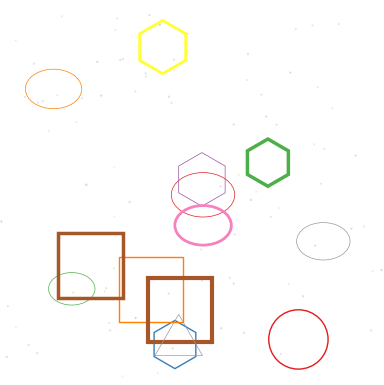[{"shape": "circle", "thickness": 1, "radius": 0.39, "center": [0.775, 0.118]}, {"shape": "oval", "thickness": 0.5, "radius": 0.41, "center": [0.527, 0.494]}, {"shape": "hexagon", "thickness": 1, "radius": 0.31, "center": [0.454, 0.105]}, {"shape": "oval", "thickness": 0.5, "radius": 0.3, "center": [0.186, 0.25]}, {"shape": "hexagon", "thickness": 2.5, "radius": 0.31, "center": [0.696, 0.578]}, {"shape": "hexagon", "thickness": 0.5, "radius": 0.35, "center": [0.524, 0.534]}, {"shape": "square", "thickness": 1, "radius": 0.42, "center": [0.393, 0.248]}, {"shape": "oval", "thickness": 0.5, "radius": 0.37, "center": [0.139, 0.769]}, {"shape": "hexagon", "thickness": 2, "radius": 0.35, "center": [0.423, 0.878]}, {"shape": "square", "thickness": 2.5, "radius": 0.42, "center": [0.234, 0.31]}, {"shape": "square", "thickness": 3, "radius": 0.41, "center": [0.467, 0.195]}, {"shape": "oval", "thickness": 2, "radius": 0.37, "center": [0.528, 0.415]}, {"shape": "triangle", "thickness": 0.5, "radius": 0.36, "center": [0.464, 0.112]}, {"shape": "oval", "thickness": 0.5, "radius": 0.35, "center": [0.84, 0.373]}]